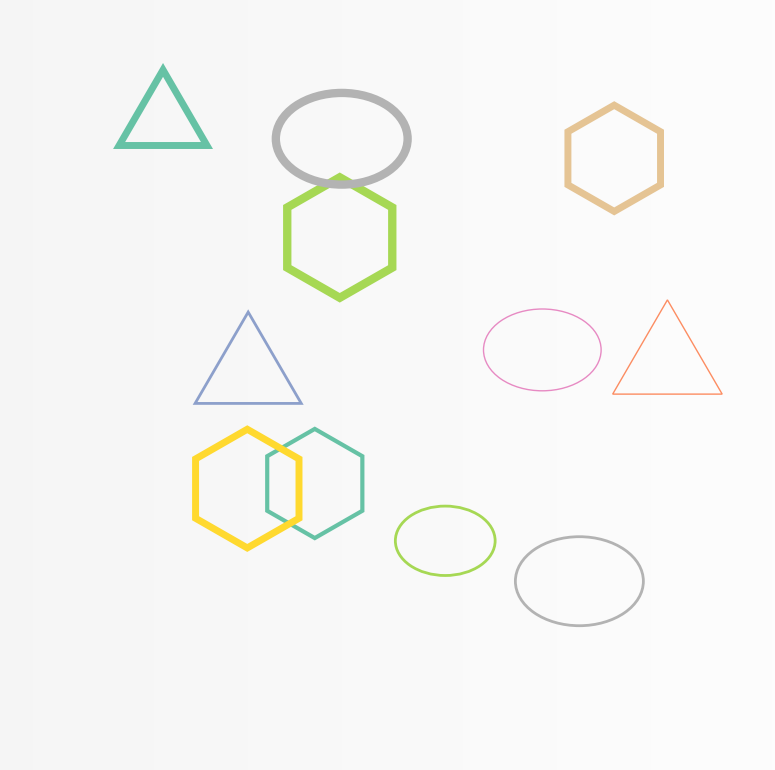[{"shape": "triangle", "thickness": 2.5, "radius": 0.33, "center": [0.21, 0.844]}, {"shape": "hexagon", "thickness": 1.5, "radius": 0.35, "center": [0.406, 0.372]}, {"shape": "triangle", "thickness": 0.5, "radius": 0.41, "center": [0.861, 0.529]}, {"shape": "triangle", "thickness": 1, "radius": 0.4, "center": [0.32, 0.516]}, {"shape": "oval", "thickness": 0.5, "radius": 0.38, "center": [0.7, 0.546]}, {"shape": "hexagon", "thickness": 3, "radius": 0.39, "center": [0.438, 0.691]}, {"shape": "oval", "thickness": 1, "radius": 0.32, "center": [0.575, 0.298]}, {"shape": "hexagon", "thickness": 2.5, "radius": 0.39, "center": [0.319, 0.365]}, {"shape": "hexagon", "thickness": 2.5, "radius": 0.34, "center": [0.793, 0.794]}, {"shape": "oval", "thickness": 3, "radius": 0.43, "center": [0.441, 0.82]}, {"shape": "oval", "thickness": 1, "radius": 0.41, "center": [0.748, 0.245]}]